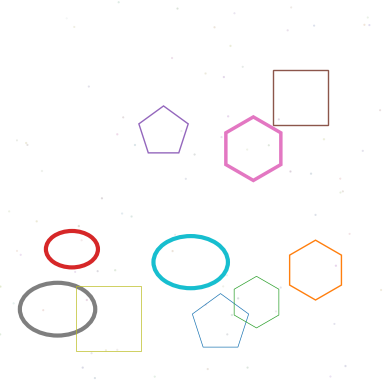[{"shape": "pentagon", "thickness": 0.5, "radius": 0.38, "center": [0.573, 0.161]}, {"shape": "hexagon", "thickness": 1, "radius": 0.39, "center": [0.82, 0.298]}, {"shape": "hexagon", "thickness": 0.5, "radius": 0.34, "center": [0.666, 0.215]}, {"shape": "oval", "thickness": 3, "radius": 0.34, "center": [0.187, 0.353]}, {"shape": "pentagon", "thickness": 1, "radius": 0.34, "center": [0.425, 0.657]}, {"shape": "square", "thickness": 1, "radius": 0.36, "center": [0.781, 0.747]}, {"shape": "hexagon", "thickness": 2.5, "radius": 0.41, "center": [0.658, 0.614]}, {"shape": "oval", "thickness": 3, "radius": 0.49, "center": [0.149, 0.197]}, {"shape": "square", "thickness": 0.5, "radius": 0.42, "center": [0.283, 0.172]}, {"shape": "oval", "thickness": 3, "radius": 0.48, "center": [0.495, 0.319]}]